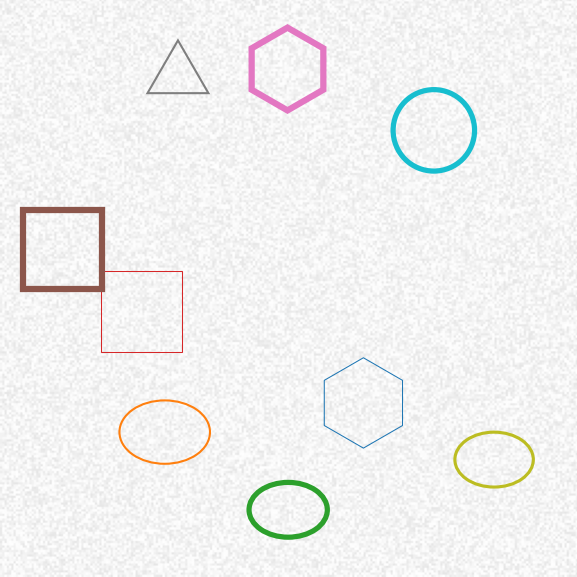[{"shape": "hexagon", "thickness": 0.5, "radius": 0.39, "center": [0.629, 0.301]}, {"shape": "oval", "thickness": 1, "radius": 0.39, "center": [0.285, 0.251]}, {"shape": "oval", "thickness": 2.5, "radius": 0.34, "center": [0.499, 0.116]}, {"shape": "square", "thickness": 0.5, "radius": 0.35, "center": [0.246, 0.46]}, {"shape": "square", "thickness": 3, "radius": 0.34, "center": [0.108, 0.566]}, {"shape": "hexagon", "thickness": 3, "radius": 0.36, "center": [0.498, 0.88]}, {"shape": "triangle", "thickness": 1, "radius": 0.3, "center": [0.308, 0.868]}, {"shape": "oval", "thickness": 1.5, "radius": 0.34, "center": [0.856, 0.203]}, {"shape": "circle", "thickness": 2.5, "radius": 0.35, "center": [0.751, 0.773]}]